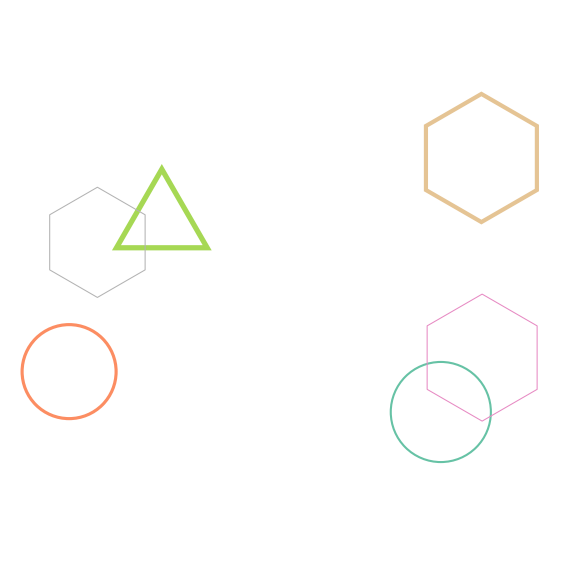[{"shape": "circle", "thickness": 1, "radius": 0.43, "center": [0.763, 0.286]}, {"shape": "circle", "thickness": 1.5, "radius": 0.41, "center": [0.12, 0.356]}, {"shape": "hexagon", "thickness": 0.5, "radius": 0.55, "center": [0.835, 0.38]}, {"shape": "triangle", "thickness": 2.5, "radius": 0.45, "center": [0.28, 0.615]}, {"shape": "hexagon", "thickness": 2, "radius": 0.55, "center": [0.834, 0.726]}, {"shape": "hexagon", "thickness": 0.5, "radius": 0.48, "center": [0.169, 0.58]}]